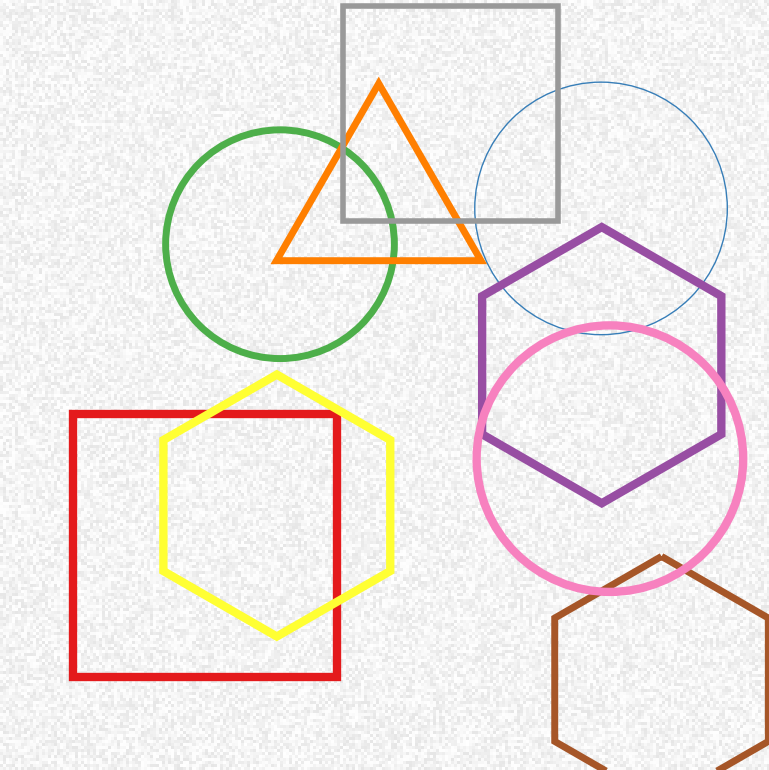[{"shape": "square", "thickness": 3, "radius": 0.86, "center": [0.267, 0.291]}, {"shape": "circle", "thickness": 0.5, "radius": 0.82, "center": [0.781, 0.729]}, {"shape": "circle", "thickness": 2.5, "radius": 0.74, "center": [0.364, 0.683]}, {"shape": "hexagon", "thickness": 3, "radius": 0.9, "center": [0.781, 0.526]}, {"shape": "triangle", "thickness": 2.5, "radius": 0.77, "center": [0.492, 0.738]}, {"shape": "hexagon", "thickness": 3, "radius": 0.85, "center": [0.36, 0.343]}, {"shape": "hexagon", "thickness": 2.5, "radius": 0.8, "center": [0.859, 0.117]}, {"shape": "circle", "thickness": 3, "radius": 0.87, "center": [0.792, 0.404]}, {"shape": "square", "thickness": 2, "radius": 0.7, "center": [0.585, 0.853]}]